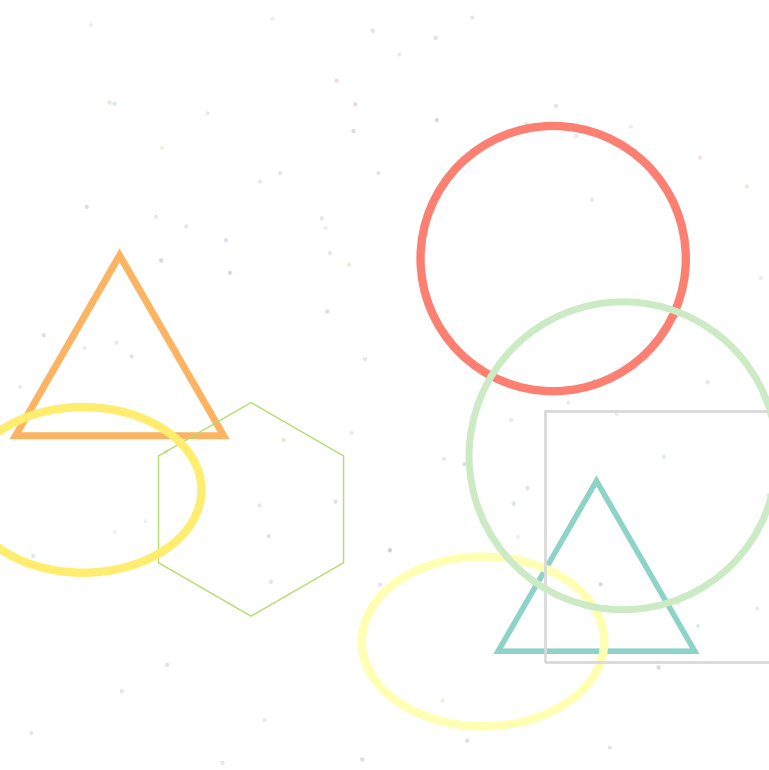[{"shape": "triangle", "thickness": 2, "radius": 0.74, "center": [0.775, 0.228]}, {"shape": "oval", "thickness": 3, "radius": 0.79, "center": [0.627, 0.167]}, {"shape": "circle", "thickness": 3, "radius": 0.86, "center": [0.718, 0.664]}, {"shape": "triangle", "thickness": 2.5, "radius": 0.78, "center": [0.155, 0.512]}, {"shape": "hexagon", "thickness": 0.5, "radius": 0.69, "center": [0.326, 0.339]}, {"shape": "square", "thickness": 1, "radius": 0.82, "center": [0.871, 0.303]}, {"shape": "circle", "thickness": 2.5, "radius": 1.0, "center": [0.809, 0.408]}, {"shape": "oval", "thickness": 3, "radius": 0.77, "center": [0.108, 0.364]}]